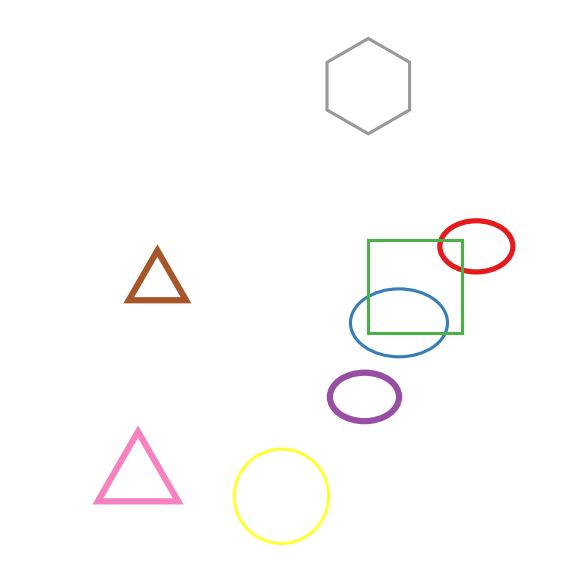[{"shape": "oval", "thickness": 2.5, "radius": 0.32, "center": [0.825, 0.573]}, {"shape": "oval", "thickness": 1.5, "radius": 0.42, "center": [0.691, 0.44]}, {"shape": "square", "thickness": 1.5, "radius": 0.4, "center": [0.719, 0.503]}, {"shape": "oval", "thickness": 3, "radius": 0.3, "center": [0.631, 0.312]}, {"shape": "circle", "thickness": 1.5, "radius": 0.41, "center": [0.487, 0.14]}, {"shape": "triangle", "thickness": 3, "radius": 0.29, "center": [0.273, 0.508]}, {"shape": "triangle", "thickness": 3, "radius": 0.4, "center": [0.239, 0.171]}, {"shape": "hexagon", "thickness": 1.5, "radius": 0.41, "center": [0.638, 0.85]}]